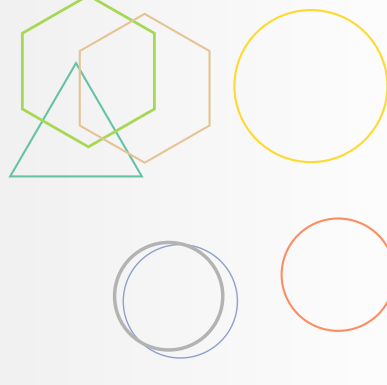[{"shape": "triangle", "thickness": 1.5, "radius": 0.98, "center": [0.196, 0.64]}, {"shape": "circle", "thickness": 1.5, "radius": 0.73, "center": [0.873, 0.287]}, {"shape": "circle", "thickness": 1, "radius": 0.74, "center": [0.465, 0.217]}, {"shape": "hexagon", "thickness": 2, "radius": 0.98, "center": [0.228, 0.815]}, {"shape": "circle", "thickness": 1.5, "radius": 0.99, "center": [0.802, 0.776]}, {"shape": "hexagon", "thickness": 1.5, "radius": 0.97, "center": [0.373, 0.771]}, {"shape": "circle", "thickness": 2.5, "radius": 0.7, "center": [0.435, 0.231]}]